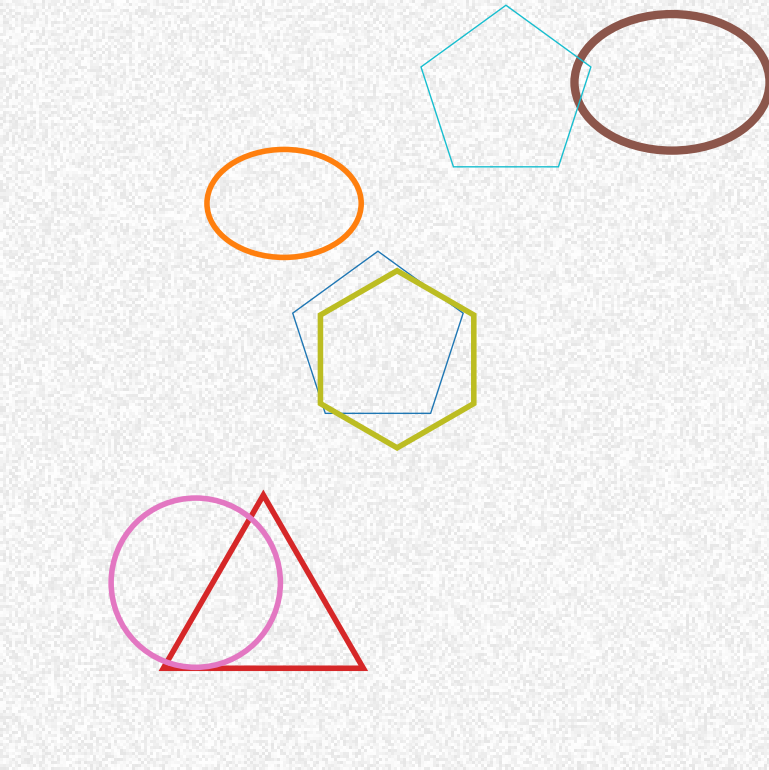[{"shape": "pentagon", "thickness": 0.5, "radius": 0.58, "center": [0.491, 0.557]}, {"shape": "oval", "thickness": 2, "radius": 0.5, "center": [0.369, 0.736]}, {"shape": "triangle", "thickness": 2, "radius": 0.75, "center": [0.342, 0.207]}, {"shape": "oval", "thickness": 3, "radius": 0.63, "center": [0.873, 0.893]}, {"shape": "circle", "thickness": 2, "radius": 0.55, "center": [0.254, 0.243]}, {"shape": "hexagon", "thickness": 2, "radius": 0.57, "center": [0.516, 0.533]}, {"shape": "pentagon", "thickness": 0.5, "radius": 0.58, "center": [0.657, 0.877]}]